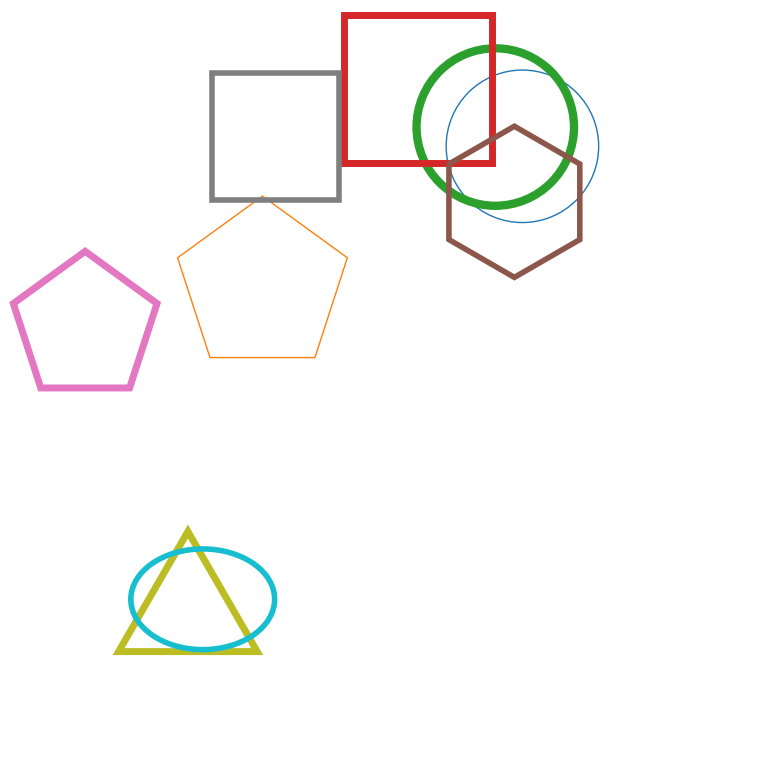[{"shape": "circle", "thickness": 0.5, "radius": 0.5, "center": [0.678, 0.81]}, {"shape": "pentagon", "thickness": 0.5, "radius": 0.58, "center": [0.341, 0.629]}, {"shape": "circle", "thickness": 3, "radius": 0.51, "center": [0.643, 0.835]}, {"shape": "square", "thickness": 2.5, "radius": 0.48, "center": [0.543, 0.885]}, {"shape": "hexagon", "thickness": 2, "radius": 0.49, "center": [0.668, 0.738]}, {"shape": "pentagon", "thickness": 2.5, "radius": 0.49, "center": [0.111, 0.576]}, {"shape": "square", "thickness": 2, "radius": 0.41, "center": [0.357, 0.823]}, {"shape": "triangle", "thickness": 2.5, "radius": 0.52, "center": [0.244, 0.206]}, {"shape": "oval", "thickness": 2, "radius": 0.47, "center": [0.263, 0.222]}]